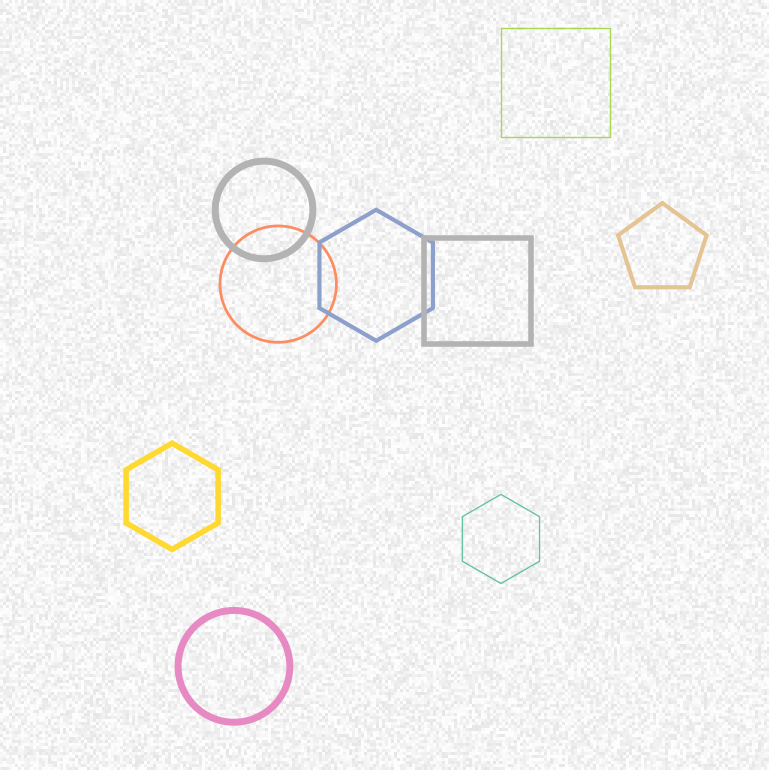[{"shape": "hexagon", "thickness": 0.5, "radius": 0.29, "center": [0.651, 0.3]}, {"shape": "circle", "thickness": 1, "radius": 0.38, "center": [0.361, 0.631]}, {"shape": "hexagon", "thickness": 1.5, "radius": 0.43, "center": [0.489, 0.642]}, {"shape": "circle", "thickness": 2.5, "radius": 0.36, "center": [0.304, 0.135]}, {"shape": "square", "thickness": 0.5, "radius": 0.36, "center": [0.722, 0.893]}, {"shape": "hexagon", "thickness": 2, "radius": 0.34, "center": [0.224, 0.355]}, {"shape": "pentagon", "thickness": 1.5, "radius": 0.3, "center": [0.86, 0.676]}, {"shape": "circle", "thickness": 2.5, "radius": 0.32, "center": [0.343, 0.727]}, {"shape": "square", "thickness": 2, "radius": 0.35, "center": [0.621, 0.622]}]